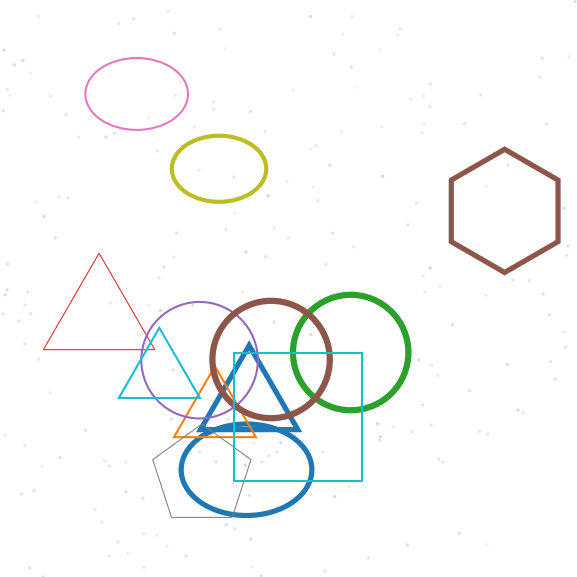[{"shape": "oval", "thickness": 2.5, "radius": 0.57, "center": [0.427, 0.186]}, {"shape": "triangle", "thickness": 2.5, "radius": 0.49, "center": [0.431, 0.304]}, {"shape": "triangle", "thickness": 1, "radius": 0.41, "center": [0.372, 0.283]}, {"shape": "circle", "thickness": 3, "radius": 0.5, "center": [0.607, 0.389]}, {"shape": "triangle", "thickness": 0.5, "radius": 0.56, "center": [0.172, 0.449]}, {"shape": "circle", "thickness": 1, "radius": 0.5, "center": [0.346, 0.375]}, {"shape": "circle", "thickness": 3, "radius": 0.51, "center": [0.469, 0.377]}, {"shape": "hexagon", "thickness": 2.5, "radius": 0.53, "center": [0.874, 0.634]}, {"shape": "oval", "thickness": 1, "radius": 0.44, "center": [0.237, 0.836]}, {"shape": "pentagon", "thickness": 0.5, "radius": 0.45, "center": [0.35, 0.176]}, {"shape": "oval", "thickness": 2, "radius": 0.41, "center": [0.379, 0.707]}, {"shape": "square", "thickness": 1, "radius": 0.55, "center": [0.516, 0.277]}, {"shape": "triangle", "thickness": 1, "radius": 0.41, "center": [0.276, 0.35]}]